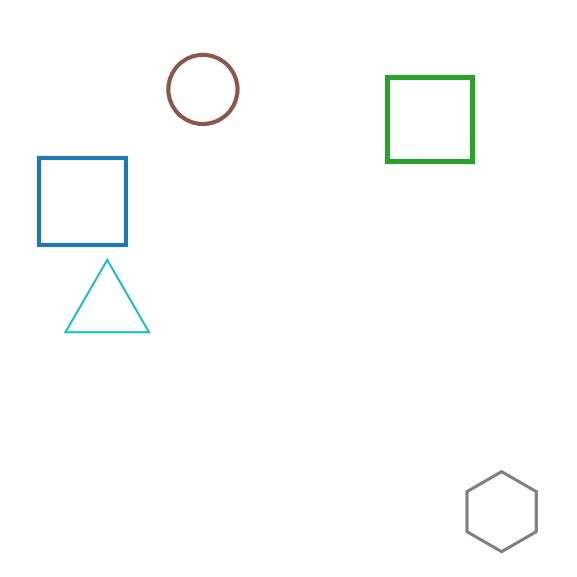[{"shape": "square", "thickness": 2, "radius": 0.38, "center": [0.143, 0.651]}, {"shape": "square", "thickness": 2.5, "radius": 0.37, "center": [0.744, 0.793]}, {"shape": "circle", "thickness": 2, "radius": 0.3, "center": [0.351, 0.844]}, {"shape": "hexagon", "thickness": 1.5, "radius": 0.35, "center": [0.869, 0.113]}, {"shape": "triangle", "thickness": 1, "radius": 0.42, "center": [0.186, 0.466]}]